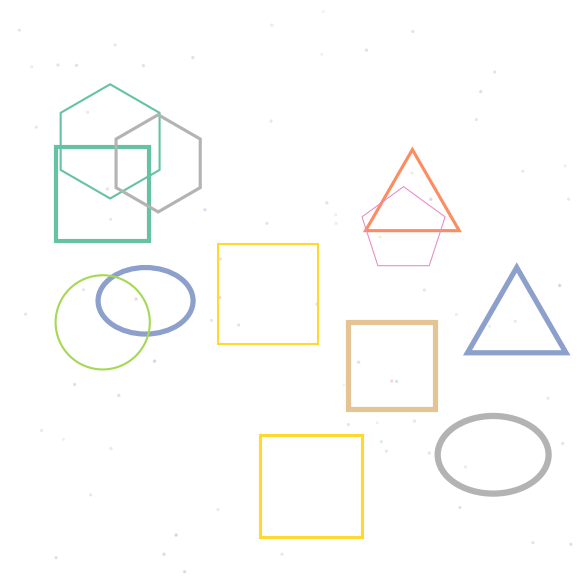[{"shape": "square", "thickness": 2, "radius": 0.4, "center": [0.177, 0.663]}, {"shape": "hexagon", "thickness": 1, "radius": 0.49, "center": [0.191, 0.754]}, {"shape": "triangle", "thickness": 1.5, "radius": 0.47, "center": [0.714, 0.647]}, {"shape": "oval", "thickness": 2.5, "radius": 0.41, "center": [0.252, 0.478]}, {"shape": "triangle", "thickness": 2.5, "radius": 0.49, "center": [0.895, 0.437]}, {"shape": "pentagon", "thickness": 0.5, "radius": 0.38, "center": [0.699, 0.6]}, {"shape": "circle", "thickness": 1, "radius": 0.41, "center": [0.178, 0.441]}, {"shape": "square", "thickness": 1.5, "radius": 0.44, "center": [0.539, 0.158]}, {"shape": "square", "thickness": 1, "radius": 0.43, "center": [0.464, 0.49]}, {"shape": "square", "thickness": 2.5, "radius": 0.38, "center": [0.678, 0.366]}, {"shape": "oval", "thickness": 3, "radius": 0.48, "center": [0.854, 0.212]}, {"shape": "hexagon", "thickness": 1.5, "radius": 0.42, "center": [0.274, 0.716]}]